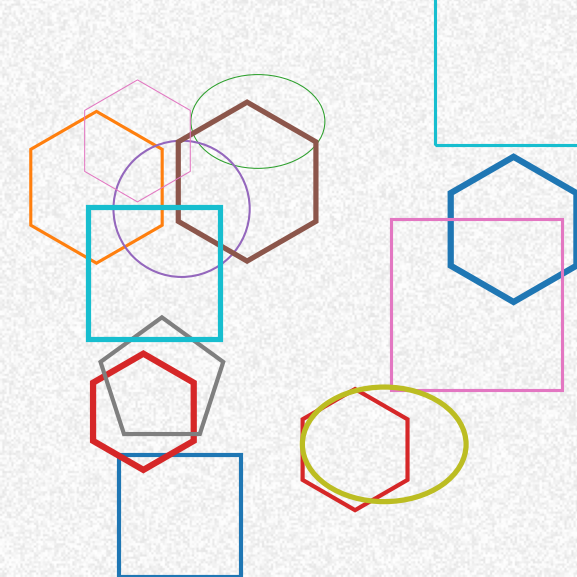[{"shape": "square", "thickness": 2, "radius": 0.53, "center": [0.312, 0.106]}, {"shape": "hexagon", "thickness": 3, "radius": 0.63, "center": [0.889, 0.602]}, {"shape": "hexagon", "thickness": 1.5, "radius": 0.66, "center": [0.167, 0.675]}, {"shape": "oval", "thickness": 0.5, "radius": 0.58, "center": [0.447, 0.789]}, {"shape": "hexagon", "thickness": 3, "radius": 0.5, "center": [0.248, 0.286]}, {"shape": "hexagon", "thickness": 2, "radius": 0.52, "center": [0.615, 0.221]}, {"shape": "circle", "thickness": 1, "radius": 0.59, "center": [0.314, 0.638]}, {"shape": "hexagon", "thickness": 2.5, "radius": 0.69, "center": [0.428, 0.685]}, {"shape": "hexagon", "thickness": 0.5, "radius": 0.53, "center": [0.238, 0.755]}, {"shape": "square", "thickness": 1.5, "radius": 0.74, "center": [0.826, 0.472]}, {"shape": "pentagon", "thickness": 2, "radius": 0.56, "center": [0.28, 0.338]}, {"shape": "oval", "thickness": 2.5, "radius": 0.71, "center": [0.665, 0.23]}, {"shape": "square", "thickness": 2.5, "radius": 0.57, "center": [0.267, 0.527]}, {"shape": "square", "thickness": 1.5, "radius": 0.64, "center": [0.882, 0.877]}]